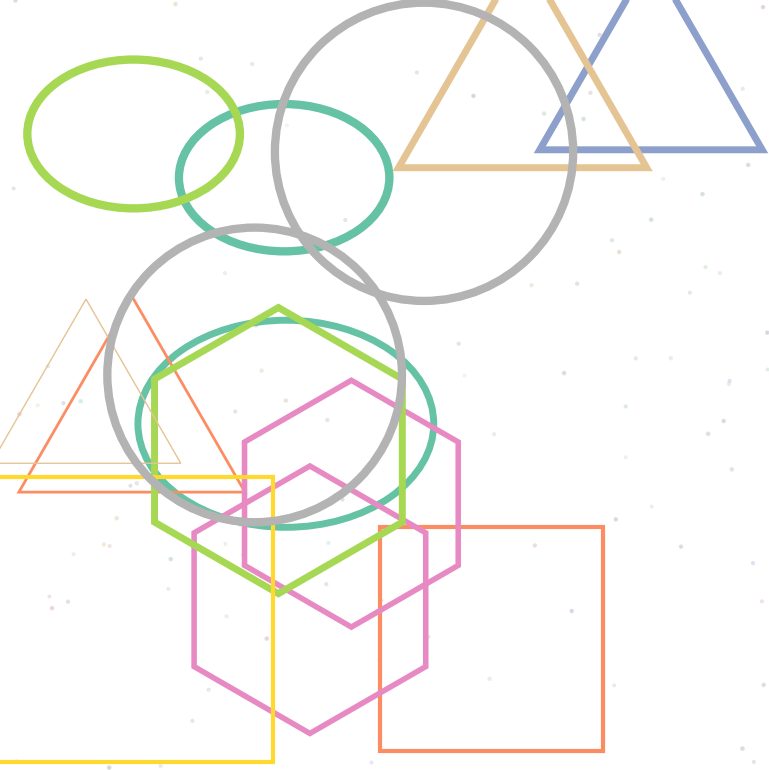[{"shape": "oval", "thickness": 2.5, "radius": 0.96, "center": [0.371, 0.45]}, {"shape": "oval", "thickness": 3, "radius": 0.68, "center": [0.369, 0.769]}, {"shape": "square", "thickness": 1.5, "radius": 0.73, "center": [0.638, 0.17]}, {"shape": "triangle", "thickness": 1, "radius": 0.85, "center": [0.171, 0.446]}, {"shape": "triangle", "thickness": 2.5, "radius": 0.83, "center": [0.845, 0.889]}, {"shape": "hexagon", "thickness": 2, "radius": 0.8, "center": [0.456, 0.346]}, {"shape": "hexagon", "thickness": 2, "radius": 0.87, "center": [0.402, 0.221]}, {"shape": "oval", "thickness": 3, "radius": 0.69, "center": [0.174, 0.826]}, {"shape": "hexagon", "thickness": 2.5, "radius": 0.93, "center": [0.362, 0.415]}, {"shape": "square", "thickness": 1.5, "radius": 0.93, "center": [0.169, 0.195]}, {"shape": "triangle", "thickness": 2.5, "radius": 0.93, "center": [0.679, 0.875]}, {"shape": "triangle", "thickness": 0.5, "radius": 0.71, "center": [0.112, 0.469]}, {"shape": "circle", "thickness": 3, "radius": 0.96, "center": [0.331, 0.513]}, {"shape": "circle", "thickness": 3, "radius": 0.97, "center": [0.551, 0.803]}]